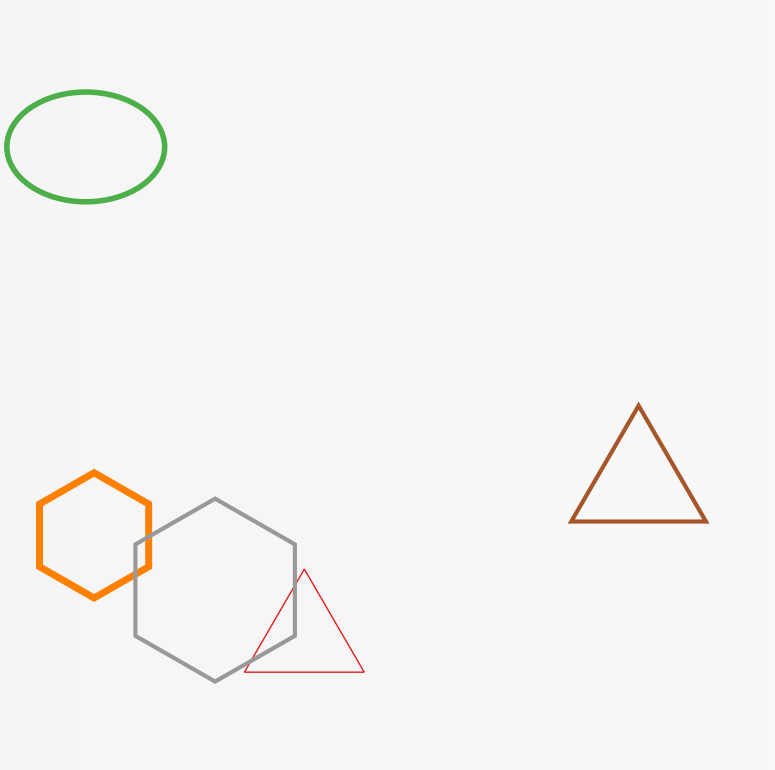[{"shape": "triangle", "thickness": 0.5, "radius": 0.45, "center": [0.393, 0.172]}, {"shape": "oval", "thickness": 2, "radius": 0.51, "center": [0.111, 0.809]}, {"shape": "hexagon", "thickness": 2.5, "radius": 0.41, "center": [0.121, 0.305]}, {"shape": "triangle", "thickness": 1.5, "radius": 0.5, "center": [0.824, 0.373]}, {"shape": "hexagon", "thickness": 1.5, "radius": 0.59, "center": [0.278, 0.234]}]